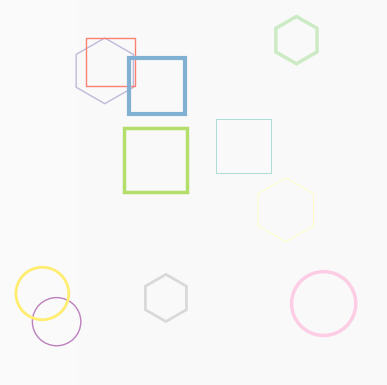[{"shape": "square", "thickness": 0.5, "radius": 0.35, "center": [0.628, 0.621]}, {"shape": "hexagon", "thickness": 0.5, "radius": 0.42, "center": [0.738, 0.455]}, {"shape": "hexagon", "thickness": 1, "radius": 0.43, "center": [0.27, 0.816]}, {"shape": "square", "thickness": 1, "radius": 0.31, "center": [0.285, 0.839]}, {"shape": "square", "thickness": 3, "radius": 0.36, "center": [0.406, 0.777]}, {"shape": "square", "thickness": 2.5, "radius": 0.41, "center": [0.401, 0.585]}, {"shape": "circle", "thickness": 2.5, "radius": 0.41, "center": [0.835, 0.212]}, {"shape": "hexagon", "thickness": 2, "radius": 0.31, "center": [0.428, 0.226]}, {"shape": "circle", "thickness": 1, "radius": 0.31, "center": [0.146, 0.164]}, {"shape": "hexagon", "thickness": 2.5, "radius": 0.31, "center": [0.765, 0.896]}, {"shape": "circle", "thickness": 2, "radius": 0.34, "center": [0.109, 0.238]}]